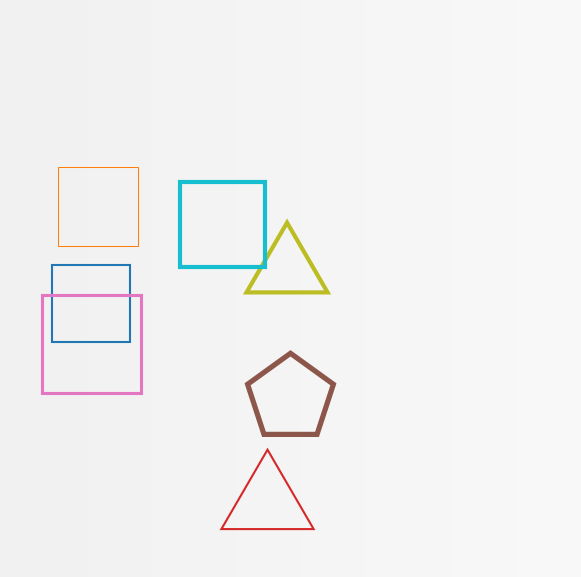[{"shape": "square", "thickness": 1, "radius": 0.34, "center": [0.156, 0.474]}, {"shape": "square", "thickness": 0.5, "radius": 0.34, "center": [0.168, 0.642]}, {"shape": "triangle", "thickness": 1, "radius": 0.46, "center": [0.46, 0.129]}, {"shape": "pentagon", "thickness": 2.5, "radius": 0.39, "center": [0.5, 0.31]}, {"shape": "square", "thickness": 1.5, "radius": 0.42, "center": [0.157, 0.404]}, {"shape": "triangle", "thickness": 2, "radius": 0.4, "center": [0.494, 0.533]}, {"shape": "square", "thickness": 2, "radius": 0.37, "center": [0.383, 0.611]}]